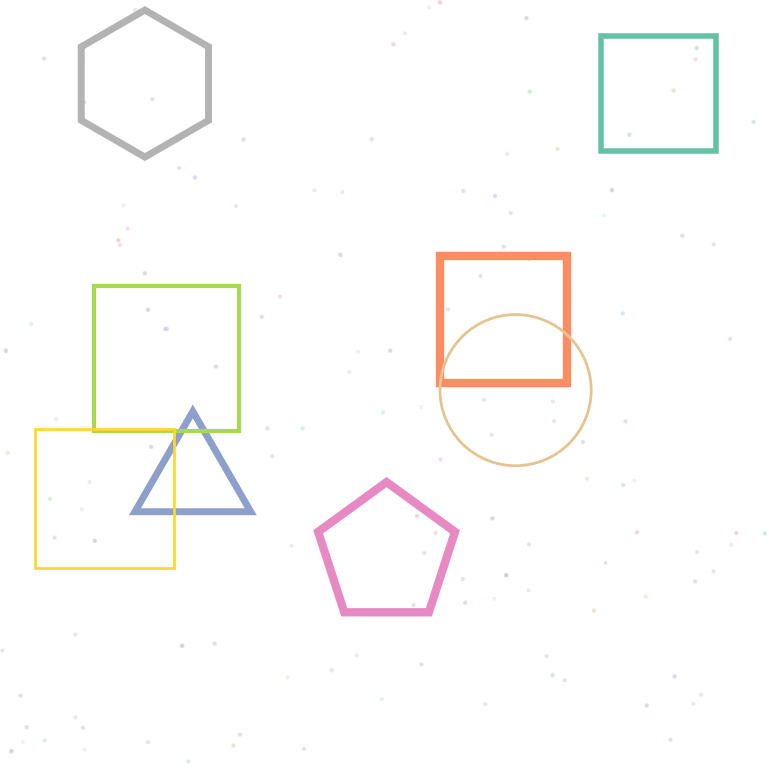[{"shape": "square", "thickness": 2, "radius": 0.37, "center": [0.856, 0.878]}, {"shape": "square", "thickness": 3, "radius": 0.41, "center": [0.654, 0.585]}, {"shape": "triangle", "thickness": 2.5, "radius": 0.43, "center": [0.25, 0.379]}, {"shape": "pentagon", "thickness": 3, "radius": 0.47, "center": [0.502, 0.28]}, {"shape": "square", "thickness": 1.5, "radius": 0.47, "center": [0.217, 0.534]}, {"shape": "square", "thickness": 1, "radius": 0.45, "center": [0.136, 0.353]}, {"shape": "circle", "thickness": 1, "radius": 0.49, "center": [0.67, 0.493]}, {"shape": "hexagon", "thickness": 2.5, "radius": 0.48, "center": [0.188, 0.891]}]